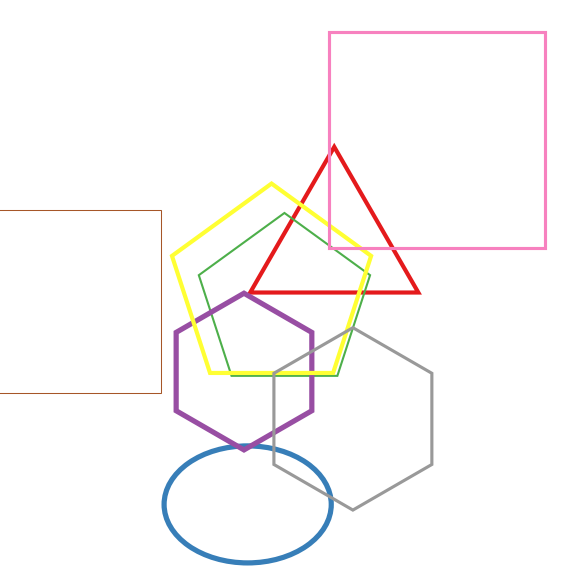[{"shape": "triangle", "thickness": 2, "radius": 0.84, "center": [0.579, 0.577]}, {"shape": "oval", "thickness": 2.5, "radius": 0.72, "center": [0.429, 0.126]}, {"shape": "pentagon", "thickness": 1, "radius": 0.78, "center": [0.493, 0.474]}, {"shape": "hexagon", "thickness": 2.5, "radius": 0.68, "center": [0.422, 0.356]}, {"shape": "pentagon", "thickness": 2, "radius": 0.91, "center": [0.47, 0.5]}, {"shape": "square", "thickness": 0.5, "radius": 0.79, "center": [0.12, 0.478]}, {"shape": "square", "thickness": 1.5, "radius": 0.93, "center": [0.756, 0.757]}, {"shape": "hexagon", "thickness": 1.5, "radius": 0.79, "center": [0.611, 0.274]}]